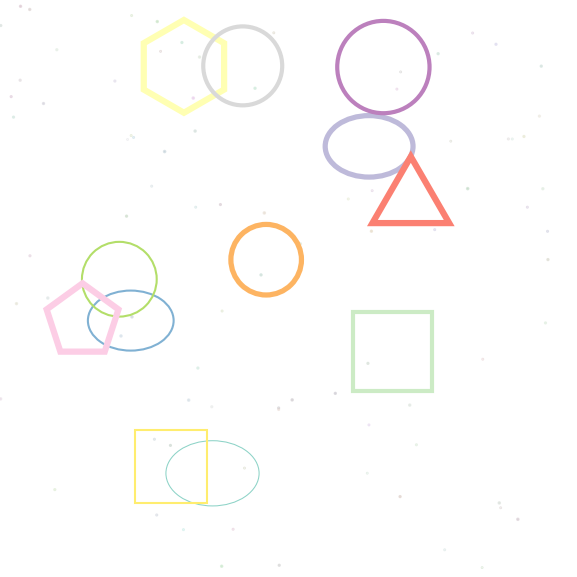[{"shape": "oval", "thickness": 0.5, "radius": 0.4, "center": [0.368, 0.18]}, {"shape": "hexagon", "thickness": 3, "radius": 0.4, "center": [0.319, 0.884]}, {"shape": "oval", "thickness": 2.5, "radius": 0.38, "center": [0.639, 0.746]}, {"shape": "triangle", "thickness": 3, "radius": 0.38, "center": [0.711, 0.651]}, {"shape": "oval", "thickness": 1, "radius": 0.37, "center": [0.226, 0.444]}, {"shape": "circle", "thickness": 2.5, "radius": 0.31, "center": [0.461, 0.549]}, {"shape": "circle", "thickness": 1, "radius": 0.32, "center": [0.207, 0.516]}, {"shape": "pentagon", "thickness": 3, "radius": 0.33, "center": [0.143, 0.443]}, {"shape": "circle", "thickness": 2, "radius": 0.34, "center": [0.42, 0.885]}, {"shape": "circle", "thickness": 2, "radius": 0.4, "center": [0.664, 0.883]}, {"shape": "square", "thickness": 2, "radius": 0.34, "center": [0.679, 0.391]}, {"shape": "square", "thickness": 1, "radius": 0.31, "center": [0.296, 0.192]}]